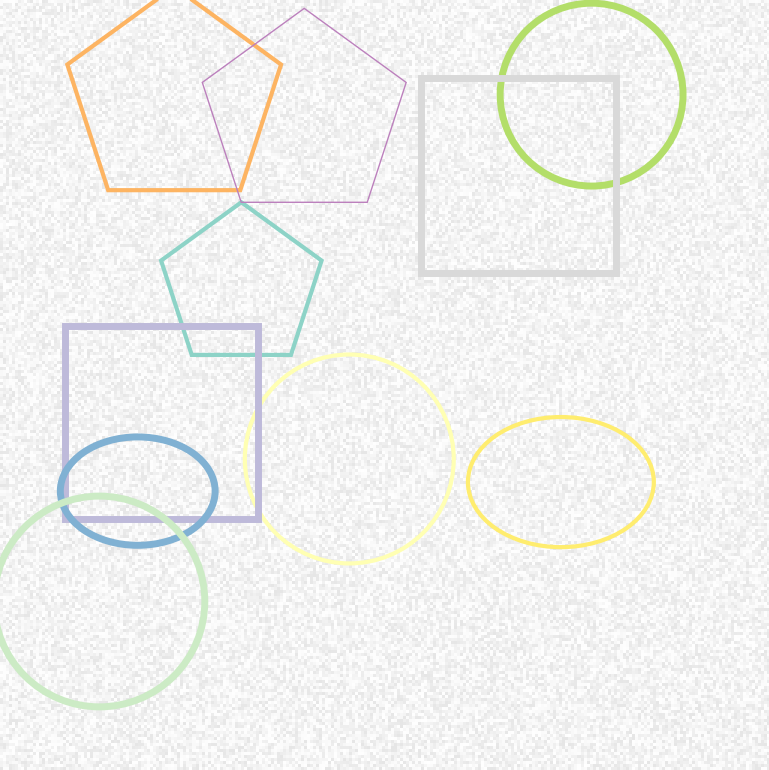[{"shape": "pentagon", "thickness": 1.5, "radius": 0.55, "center": [0.313, 0.628]}, {"shape": "circle", "thickness": 1.5, "radius": 0.68, "center": [0.454, 0.404]}, {"shape": "square", "thickness": 2.5, "radius": 0.63, "center": [0.21, 0.451]}, {"shape": "oval", "thickness": 2.5, "radius": 0.5, "center": [0.179, 0.362]}, {"shape": "pentagon", "thickness": 1.5, "radius": 0.73, "center": [0.226, 0.871]}, {"shape": "circle", "thickness": 2.5, "radius": 0.59, "center": [0.768, 0.877]}, {"shape": "square", "thickness": 2.5, "radius": 0.63, "center": [0.673, 0.772]}, {"shape": "pentagon", "thickness": 0.5, "radius": 0.7, "center": [0.395, 0.85]}, {"shape": "circle", "thickness": 2.5, "radius": 0.68, "center": [0.129, 0.219]}, {"shape": "oval", "thickness": 1.5, "radius": 0.6, "center": [0.728, 0.374]}]